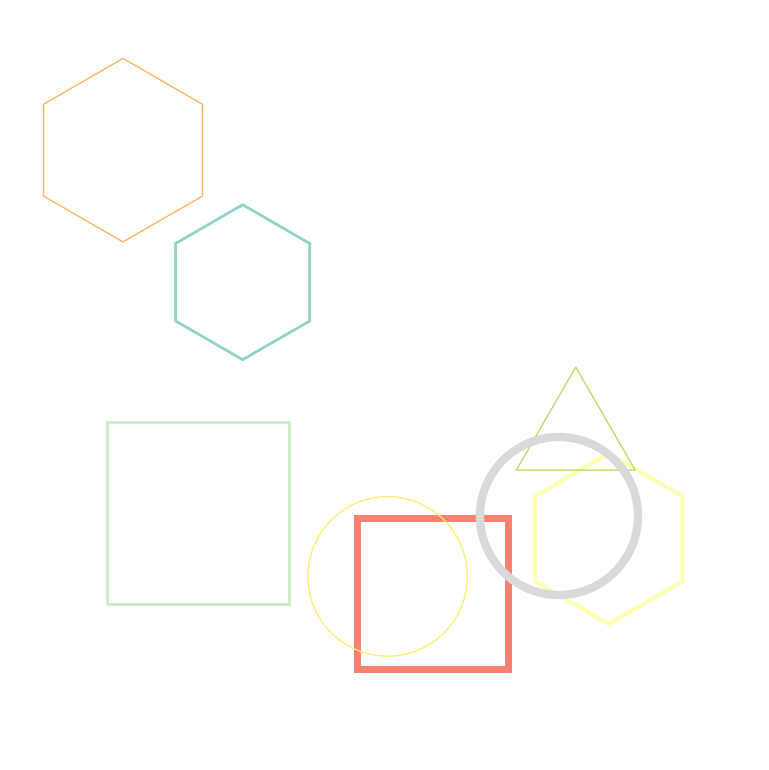[{"shape": "hexagon", "thickness": 1, "radius": 0.5, "center": [0.315, 0.633]}, {"shape": "hexagon", "thickness": 1.5, "radius": 0.55, "center": [0.79, 0.3]}, {"shape": "square", "thickness": 2.5, "radius": 0.49, "center": [0.562, 0.229]}, {"shape": "hexagon", "thickness": 0.5, "radius": 0.6, "center": [0.16, 0.805]}, {"shape": "triangle", "thickness": 0.5, "radius": 0.45, "center": [0.748, 0.434]}, {"shape": "circle", "thickness": 3, "radius": 0.51, "center": [0.726, 0.33]}, {"shape": "square", "thickness": 1, "radius": 0.59, "center": [0.257, 0.333]}, {"shape": "circle", "thickness": 0.5, "radius": 0.52, "center": [0.503, 0.251]}]